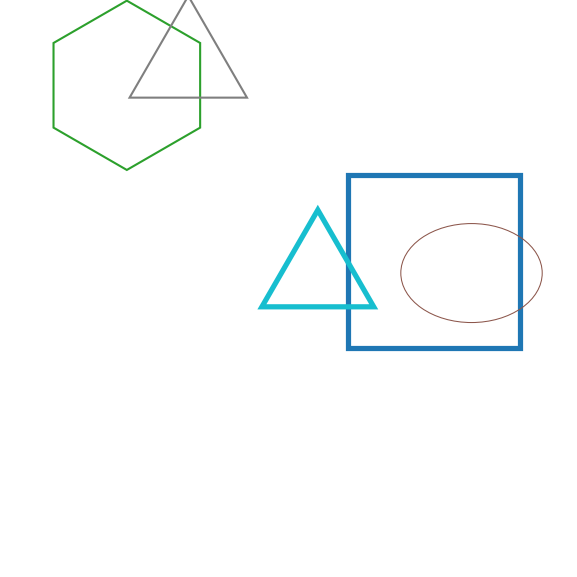[{"shape": "square", "thickness": 2.5, "radius": 0.75, "center": [0.752, 0.546]}, {"shape": "hexagon", "thickness": 1, "radius": 0.73, "center": [0.22, 0.851]}, {"shape": "oval", "thickness": 0.5, "radius": 0.61, "center": [0.816, 0.526]}, {"shape": "triangle", "thickness": 1, "radius": 0.59, "center": [0.326, 0.889]}, {"shape": "triangle", "thickness": 2.5, "radius": 0.56, "center": [0.55, 0.524]}]